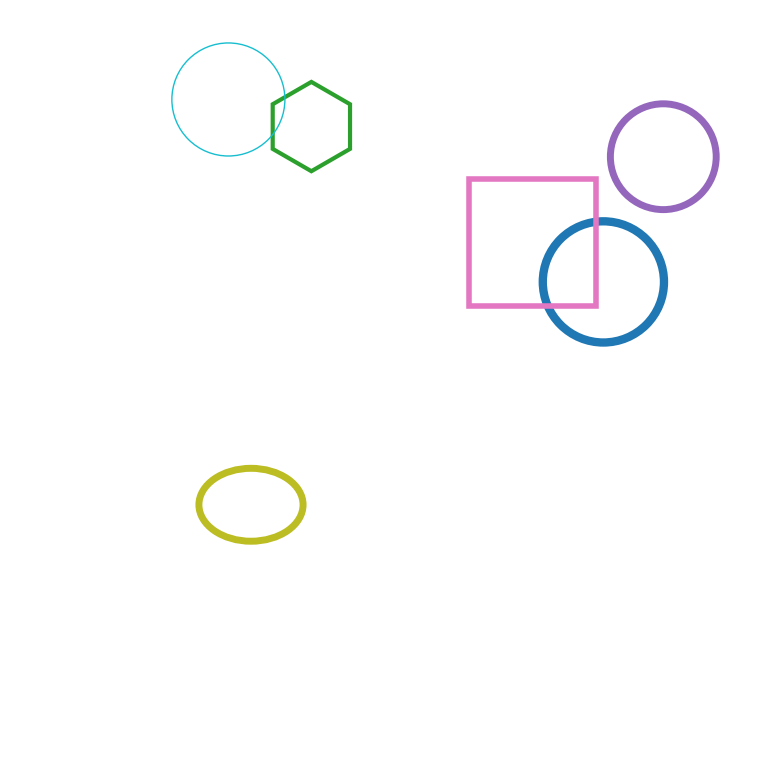[{"shape": "circle", "thickness": 3, "radius": 0.39, "center": [0.784, 0.634]}, {"shape": "hexagon", "thickness": 1.5, "radius": 0.29, "center": [0.404, 0.836]}, {"shape": "circle", "thickness": 2.5, "radius": 0.34, "center": [0.861, 0.796]}, {"shape": "square", "thickness": 2, "radius": 0.41, "center": [0.691, 0.685]}, {"shape": "oval", "thickness": 2.5, "radius": 0.34, "center": [0.326, 0.344]}, {"shape": "circle", "thickness": 0.5, "radius": 0.37, "center": [0.297, 0.871]}]